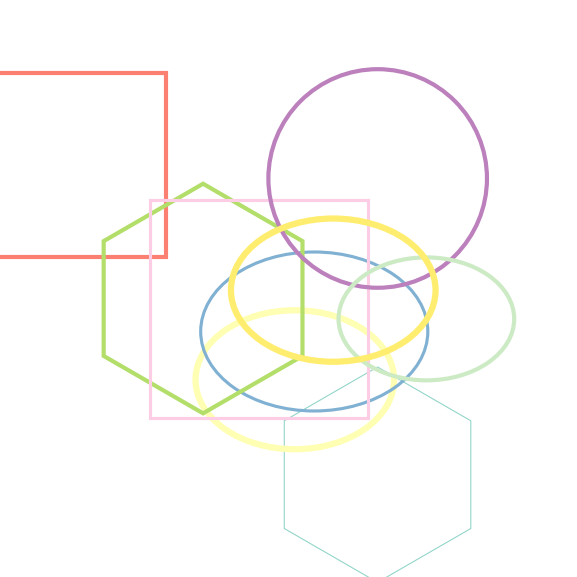[{"shape": "hexagon", "thickness": 0.5, "radius": 0.93, "center": [0.654, 0.177]}, {"shape": "oval", "thickness": 3, "radius": 0.86, "center": [0.51, 0.342]}, {"shape": "square", "thickness": 2, "radius": 0.8, "center": [0.128, 0.714]}, {"shape": "oval", "thickness": 1.5, "radius": 0.98, "center": [0.544, 0.425]}, {"shape": "hexagon", "thickness": 2, "radius": 0.99, "center": [0.352, 0.482]}, {"shape": "square", "thickness": 1.5, "radius": 0.94, "center": [0.449, 0.464]}, {"shape": "circle", "thickness": 2, "radius": 0.95, "center": [0.654, 0.69]}, {"shape": "oval", "thickness": 2, "radius": 0.76, "center": [0.738, 0.447]}, {"shape": "oval", "thickness": 3, "radius": 0.89, "center": [0.577, 0.497]}]